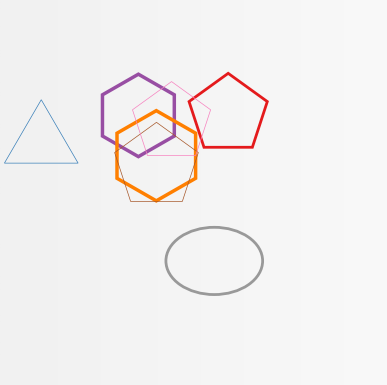[{"shape": "pentagon", "thickness": 2, "radius": 0.53, "center": [0.589, 0.703]}, {"shape": "triangle", "thickness": 0.5, "radius": 0.55, "center": [0.106, 0.631]}, {"shape": "hexagon", "thickness": 2.5, "radius": 0.54, "center": [0.357, 0.7]}, {"shape": "hexagon", "thickness": 2.5, "radius": 0.59, "center": [0.403, 0.595]}, {"shape": "pentagon", "thickness": 0.5, "radius": 0.57, "center": [0.404, 0.569]}, {"shape": "pentagon", "thickness": 0.5, "radius": 0.53, "center": [0.443, 0.682]}, {"shape": "oval", "thickness": 2, "radius": 0.62, "center": [0.553, 0.322]}]